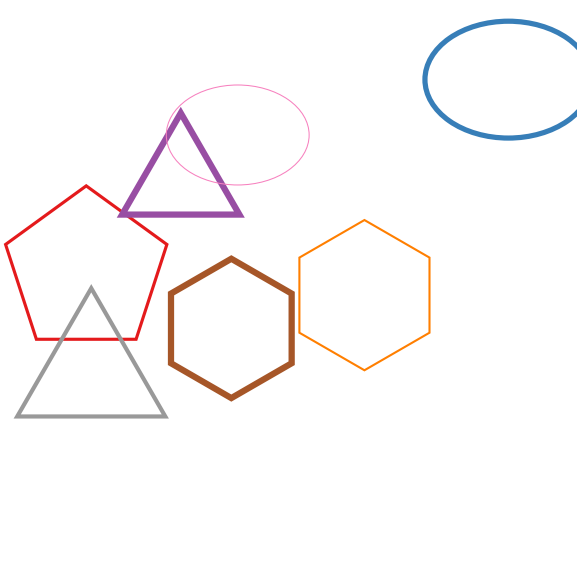[{"shape": "pentagon", "thickness": 1.5, "radius": 0.73, "center": [0.149, 0.53]}, {"shape": "oval", "thickness": 2.5, "radius": 0.72, "center": [0.88, 0.861]}, {"shape": "triangle", "thickness": 3, "radius": 0.59, "center": [0.313, 0.686]}, {"shape": "hexagon", "thickness": 1, "radius": 0.65, "center": [0.631, 0.488]}, {"shape": "hexagon", "thickness": 3, "radius": 0.6, "center": [0.401, 0.43]}, {"shape": "oval", "thickness": 0.5, "radius": 0.62, "center": [0.412, 0.765]}, {"shape": "triangle", "thickness": 2, "radius": 0.74, "center": [0.158, 0.352]}]